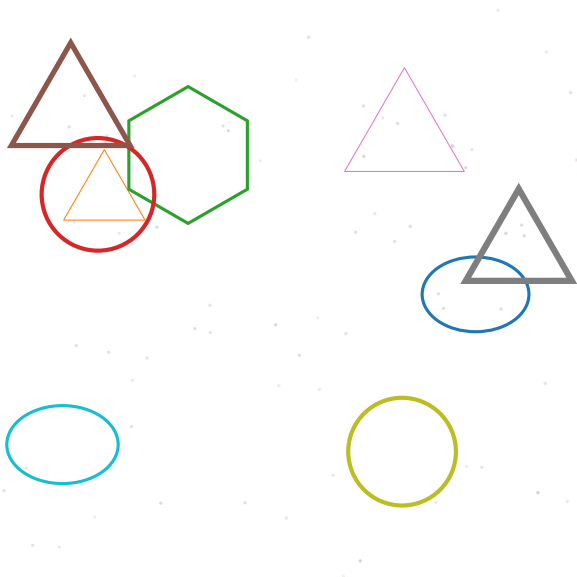[{"shape": "oval", "thickness": 1.5, "radius": 0.46, "center": [0.823, 0.489]}, {"shape": "triangle", "thickness": 0.5, "radius": 0.41, "center": [0.181, 0.659]}, {"shape": "hexagon", "thickness": 1.5, "radius": 0.59, "center": [0.326, 0.731]}, {"shape": "circle", "thickness": 2, "radius": 0.49, "center": [0.17, 0.663]}, {"shape": "triangle", "thickness": 2.5, "radius": 0.59, "center": [0.122, 0.806]}, {"shape": "triangle", "thickness": 0.5, "radius": 0.6, "center": [0.7, 0.762]}, {"shape": "triangle", "thickness": 3, "radius": 0.53, "center": [0.898, 0.566]}, {"shape": "circle", "thickness": 2, "radius": 0.47, "center": [0.696, 0.217]}, {"shape": "oval", "thickness": 1.5, "radius": 0.48, "center": [0.108, 0.229]}]